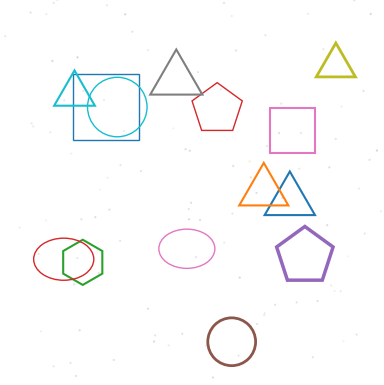[{"shape": "triangle", "thickness": 1.5, "radius": 0.38, "center": [0.753, 0.479]}, {"shape": "square", "thickness": 1, "radius": 0.43, "center": [0.275, 0.722]}, {"shape": "triangle", "thickness": 1.5, "radius": 0.37, "center": [0.685, 0.503]}, {"shape": "hexagon", "thickness": 1.5, "radius": 0.29, "center": [0.215, 0.319]}, {"shape": "pentagon", "thickness": 1, "radius": 0.34, "center": [0.564, 0.717]}, {"shape": "oval", "thickness": 1, "radius": 0.39, "center": [0.166, 0.327]}, {"shape": "pentagon", "thickness": 2.5, "radius": 0.39, "center": [0.792, 0.335]}, {"shape": "circle", "thickness": 2, "radius": 0.31, "center": [0.602, 0.112]}, {"shape": "oval", "thickness": 1, "radius": 0.36, "center": [0.485, 0.354]}, {"shape": "square", "thickness": 1.5, "radius": 0.29, "center": [0.76, 0.661]}, {"shape": "triangle", "thickness": 1.5, "radius": 0.39, "center": [0.458, 0.793]}, {"shape": "triangle", "thickness": 2, "radius": 0.29, "center": [0.872, 0.83]}, {"shape": "triangle", "thickness": 1.5, "radius": 0.31, "center": [0.194, 0.756]}, {"shape": "circle", "thickness": 1, "radius": 0.39, "center": [0.305, 0.722]}]